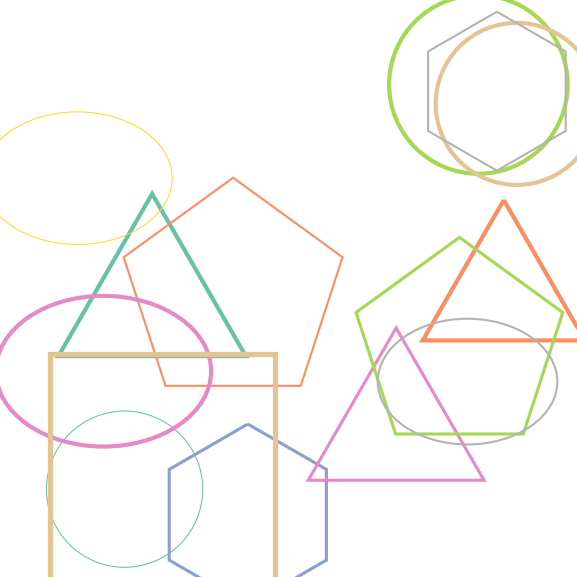[{"shape": "triangle", "thickness": 2, "radius": 0.94, "center": [0.263, 0.476]}, {"shape": "circle", "thickness": 0.5, "radius": 0.68, "center": [0.216, 0.152]}, {"shape": "pentagon", "thickness": 1, "radius": 1.0, "center": [0.404, 0.492]}, {"shape": "triangle", "thickness": 2, "radius": 0.81, "center": [0.872, 0.491]}, {"shape": "hexagon", "thickness": 1.5, "radius": 0.79, "center": [0.429, 0.108]}, {"shape": "oval", "thickness": 2, "radius": 0.93, "center": [0.179, 0.356]}, {"shape": "triangle", "thickness": 1.5, "radius": 0.88, "center": [0.686, 0.255]}, {"shape": "pentagon", "thickness": 1.5, "radius": 0.94, "center": [0.796, 0.4]}, {"shape": "circle", "thickness": 2, "radius": 0.77, "center": [0.828, 0.853]}, {"shape": "oval", "thickness": 0.5, "radius": 0.82, "center": [0.134, 0.691]}, {"shape": "circle", "thickness": 2, "radius": 0.7, "center": [0.895, 0.819]}, {"shape": "square", "thickness": 2.5, "radius": 0.97, "center": [0.281, 0.192]}, {"shape": "oval", "thickness": 1, "radius": 0.78, "center": [0.81, 0.338]}, {"shape": "hexagon", "thickness": 1, "radius": 0.69, "center": [0.86, 0.841]}]